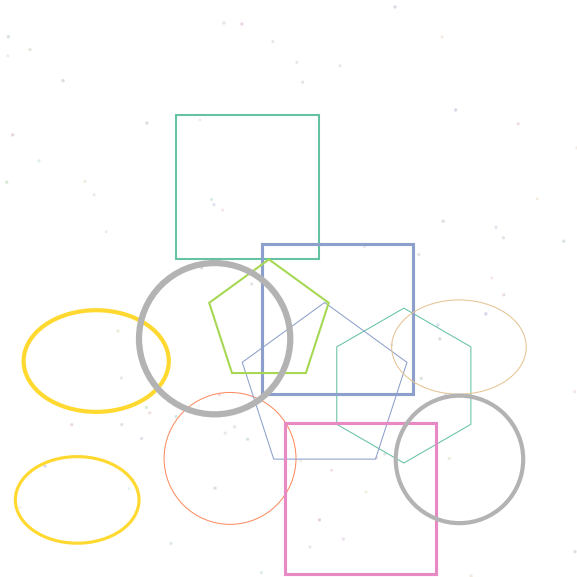[{"shape": "square", "thickness": 1, "radius": 0.62, "center": [0.428, 0.675]}, {"shape": "hexagon", "thickness": 0.5, "radius": 0.67, "center": [0.699, 0.331]}, {"shape": "circle", "thickness": 0.5, "radius": 0.57, "center": [0.398, 0.205]}, {"shape": "square", "thickness": 1.5, "radius": 0.65, "center": [0.585, 0.447]}, {"shape": "pentagon", "thickness": 0.5, "radius": 0.75, "center": [0.562, 0.325]}, {"shape": "square", "thickness": 1.5, "radius": 0.65, "center": [0.624, 0.136]}, {"shape": "pentagon", "thickness": 1, "radius": 0.54, "center": [0.466, 0.441]}, {"shape": "oval", "thickness": 1.5, "radius": 0.54, "center": [0.134, 0.133]}, {"shape": "oval", "thickness": 2, "radius": 0.63, "center": [0.167, 0.374]}, {"shape": "oval", "thickness": 0.5, "radius": 0.58, "center": [0.795, 0.398]}, {"shape": "circle", "thickness": 2, "radius": 0.55, "center": [0.796, 0.204]}, {"shape": "circle", "thickness": 3, "radius": 0.65, "center": [0.372, 0.413]}]